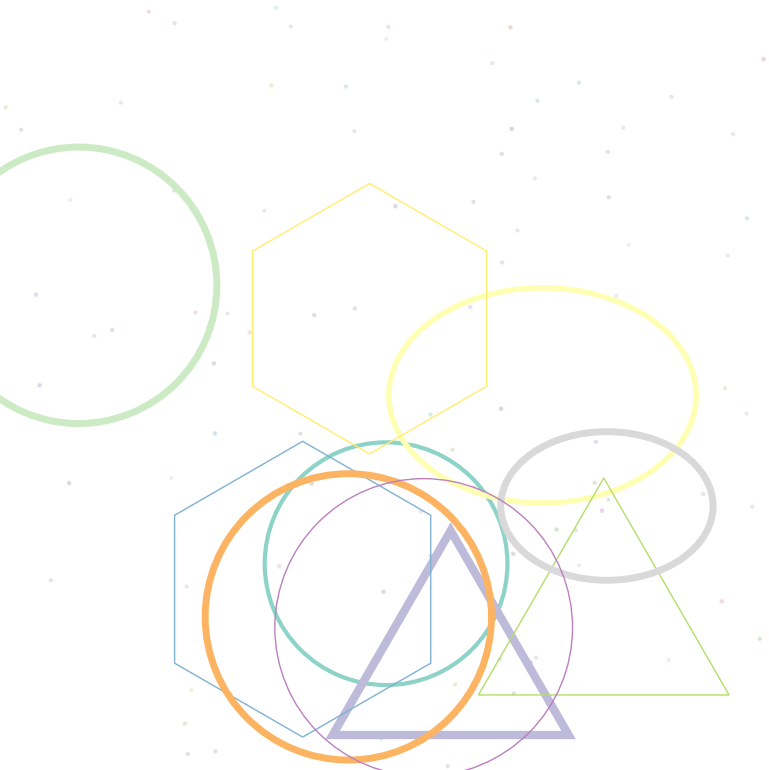[{"shape": "circle", "thickness": 1.5, "radius": 0.79, "center": [0.501, 0.268]}, {"shape": "oval", "thickness": 2, "radius": 1.0, "center": [0.705, 0.487]}, {"shape": "triangle", "thickness": 3, "radius": 0.88, "center": [0.585, 0.134]}, {"shape": "hexagon", "thickness": 0.5, "radius": 0.96, "center": [0.393, 0.235]}, {"shape": "circle", "thickness": 2.5, "radius": 0.93, "center": [0.452, 0.199]}, {"shape": "triangle", "thickness": 0.5, "radius": 0.94, "center": [0.784, 0.191]}, {"shape": "oval", "thickness": 2.5, "radius": 0.69, "center": [0.788, 0.343]}, {"shape": "circle", "thickness": 0.5, "radius": 0.97, "center": [0.55, 0.185]}, {"shape": "circle", "thickness": 2.5, "radius": 0.9, "center": [0.102, 0.629]}, {"shape": "hexagon", "thickness": 0.5, "radius": 0.88, "center": [0.48, 0.586]}]